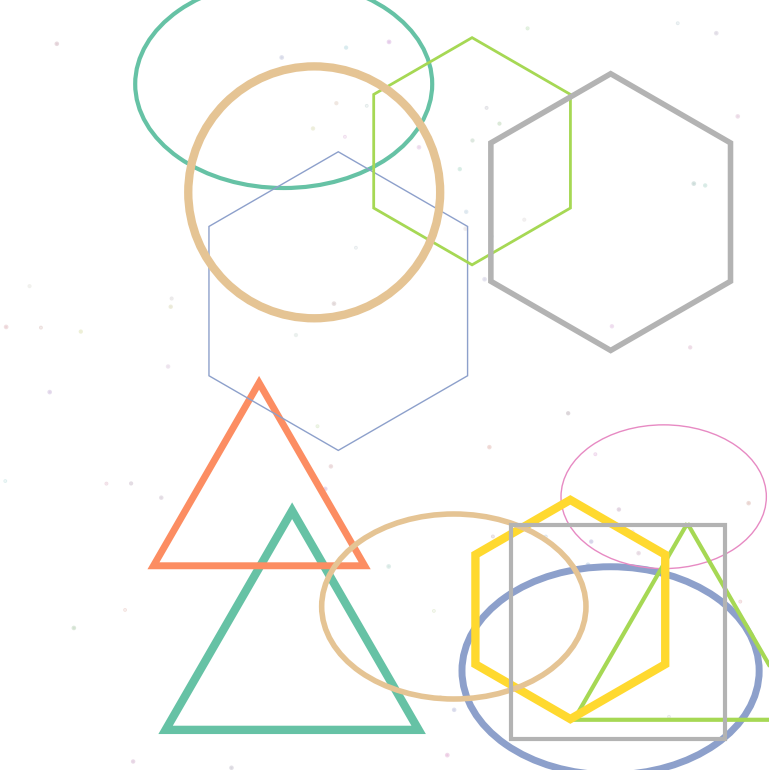[{"shape": "oval", "thickness": 1.5, "radius": 0.96, "center": [0.368, 0.891]}, {"shape": "triangle", "thickness": 3, "radius": 0.95, "center": [0.379, 0.147]}, {"shape": "triangle", "thickness": 2.5, "radius": 0.79, "center": [0.336, 0.344]}, {"shape": "hexagon", "thickness": 0.5, "radius": 0.97, "center": [0.439, 0.609]}, {"shape": "oval", "thickness": 2.5, "radius": 0.96, "center": [0.793, 0.129]}, {"shape": "oval", "thickness": 0.5, "radius": 0.67, "center": [0.862, 0.355]}, {"shape": "triangle", "thickness": 1.5, "radius": 0.85, "center": [0.893, 0.15]}, {"shape": "hexagon", "thickness": 1, "radius": 0.74, "center": [0.613, 0.804]}, {"shape": "hexagon", "thickness": 3, "radius": 0.71, "center": [0.741, 0.208]}, {"shape": "circle", "thickness": 3, "radius": 0.82, "center": [0.408, 0.75]}, {"shape": "oval", "thickness": 2, "radius": 0.86, "center": [0.589, 0.212]}, {"shape": "square", "thickness": 1.5, "radius": 0.7, "center": [0.802, 0.179]}, {"shape": "hexagon", "thickness": 2, "radius": 0.9, "center": [0.793, 0.725]}]